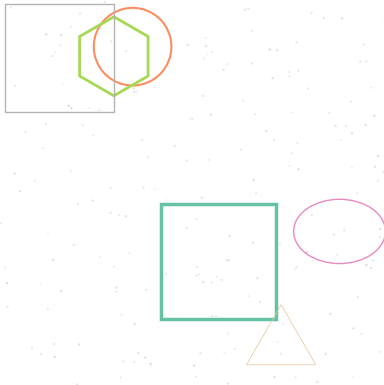[{"shape": "square", "thickness": 2.5, "radius": 0.75, "center": [0.568, 0.321]}, {"shape": "circle", "thickness": 1.5, "radius": 0.5, "center": [0.344, 0.879]}, {"shape": "oval", "thickness": 1, "radius": 0.6, "center": [0.882, 0.399]}, {"shape": "hexagon", "thickness": 2, "radius": 0.51, "center": [0.296, 0.854]}, {"shape": "triangle", "thickness": 0.5, "radius": 0.52, "center": [0.73, 0.104]}, {"shape": "square", "thickness": 1, "radius": 0.71, "center": [0.154, 0.849]}]